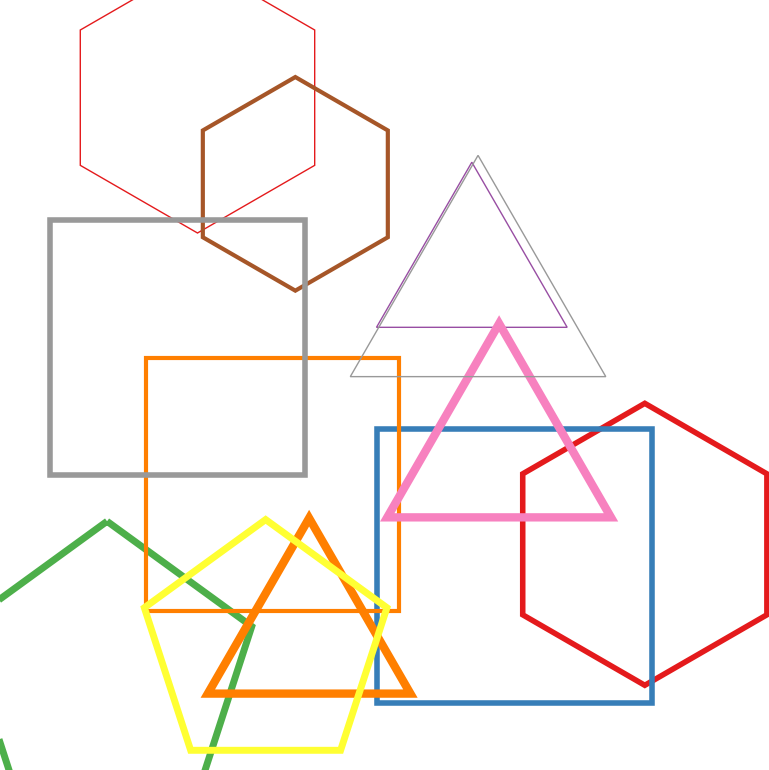[{"shape": "hexagon", "thickness": 0.5, "radius": 0.88, "center": [0.256, 0.873]}, {"shape": "hexagon", "thickness": 2, "radius": 0.92, "center": [0.837, 0.293]}, {"shape": "square", "thickness": 2, "radius": 0.89, "center": [0.668, 0.265]}, {"shape": "pentagon", "thickness": 2.5, "radius": 0.99, "center": [0.139, 0.125]}, {"shape": "triangle", "thickness": 0.5, "radius": 0.71, "center": [0.613, 0.646]}, {"shape": "triangle", "thickness": 3, "radius": 0.76, "center": [0.401, 0.175]}, {"shape": "square", "thickness": 1.5, "radius": 0.82, "center": [0.354, 0.371]}, {"shape": "pentagon", "thickness": 2.5, "radius": 0.83, "center": [0.345, 0.16]}, {"shape": "hexagon", "thickness": 1.5, "radius": 0.69, "center": [0.384, 0.761]}, {"shape": "triangle", "thickness": 3, "radius": 0.84, "center": [0.648, 0.412]}, {"shape": "triangle", "thickness": 0.5, "radius": 0.96, "center": [0.621, 0.607]}, {"shape": "square", "thickness": 2, "radius": 0.83, "center": [0.231, 0.548]}]